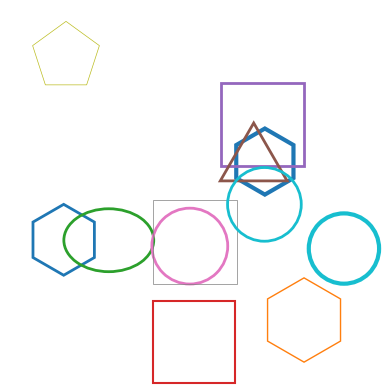[{"shape": "hexagon", "thickness": 2, "radius": 0.46, "center": [0.165, 0.377]}, {"shape": "hexagon", "thickness": 3, "radius": 0.43, "center": [0.688, 0.58]}, {"shape": "hexagon", "thickness": 1, "radius": 0.55, "center": [0.79, 0.169]}, {"shape": "oval", "thickness": 2, "radius": 0.58, "center": [0.283, 0.376]}, {"shape": "square", "thickness": 1.5, "radius": 0.53, "center": [0.504, 0.111]}, {"shape": "square", "thickness": 2, "radius": 0.54, "center": [0.682, 0.677]}, {"shape": "triangle", "thickness": 2, "radius": 0.5, "center": [0.659, 0.58]}, {"shape": "circle", "thickness": 2, "radius": 0.49, "center": [0.493, 0.361]}, {"shape": "square", "thickness": 0.5, "radius": 0.55, "center": [0.507, 0.371]}, {"shape": "pentagon", "thickness": 0.5, "radius": 0.46, "center": [0.171, 0.853]}, {"shape": "circle", "thickness": 2, "radius": 0.48, "center": [0.687, 0.469]}, {"shape": "circle", "thickness": 3, "radius": 0.46, "center": [0.893, 0.354]}]